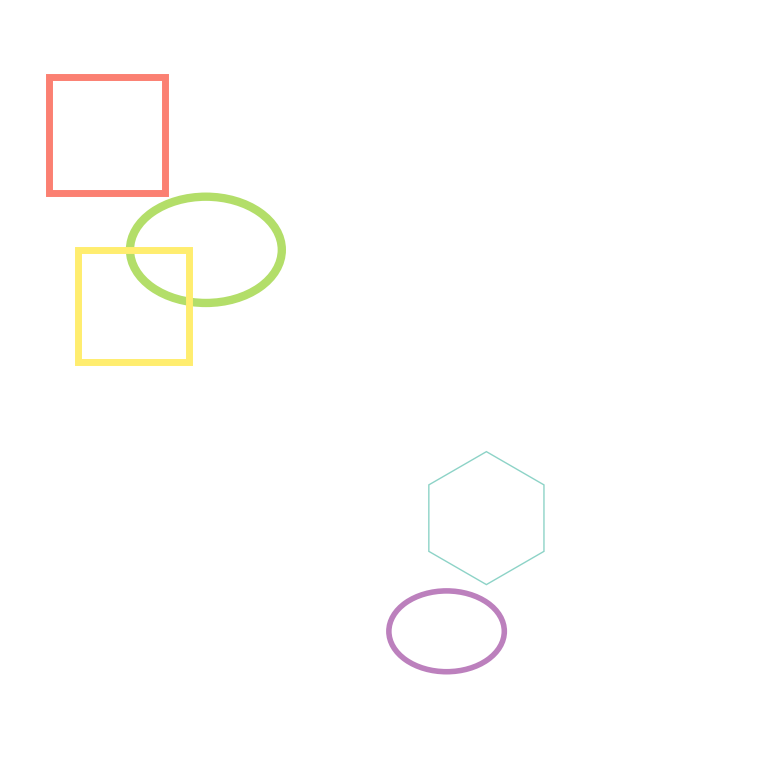[{"shape": "hexagon", "thickness": 0.5, "radius": 0.43, "center": [0.632, 0.327]}, {"shape": "square", "thickness": 2.5, "radius": 0.38, "center": [0.139, 0.825]}, {"shape": "oval", "thickness": 3, "radius": 0.49, "center": [0.267, 0.676]}, {"shape": "oval", "thickness": 2, "radius": 0.37, "center": [0.58, 0.18]}, {"shape": "square", "thickness": 2.5, "radius": 0.36, "center": [0.174, 0.603]}]